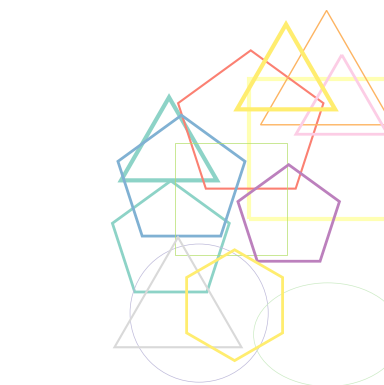[{"shape": "pentagon", "thickness": 2, "radius": 0.8, "center": [0.444, 0.371]}, {"shape": "triangle", "thickness": 3, "radius": 0.72, "center": [0.439, 0.603]}, {"shape": "square", "thickness": 3, "radius": 0.91, "center": [0.829, 0.612]}, {"shape": "circle", "thickness": 0.5, "radius": 0.9, "center": [0.517, 0.187]}, {"shape": "pentagon", "thickness": 1.5, "radius": 0.99, "center": [0.651, 0.671]}, {"shape": "pentagon", "thickness": 2, "radius": 0.87, "center": [0.471, 0.527]}, {"shape": "triangle", "thickness": 1, "radius": 0.99, "center": [0.848, 0.775]}, {"shape": "square", "thickness": 0.5, "radius": 0.72, "center": [0.599, 0.483]}, {"shape": "triangle", "thickness": 2, "radius": 0.69, "center": [0.888, 0.72]}, {"shape": "triangle", "thickness": 1.5, "radius": 0.95, "center": [0.462, 0.193]}, {"shape": "pentagon", "thickness": 2, "radius": 0.69, "center": [0.75, 0.434]}, {"shape": "oval", "thickness": 0.5, "radius": 0.96, "center": [0.851, 0.131]}, {"shape": "hexagon", "thickness": 2, "radius": 0.72, "center": [0.609, 0.207]}, {"shape": "triangle", "thickness": 3, "radius": 0.74, "center": [0.743, 0.79]}]